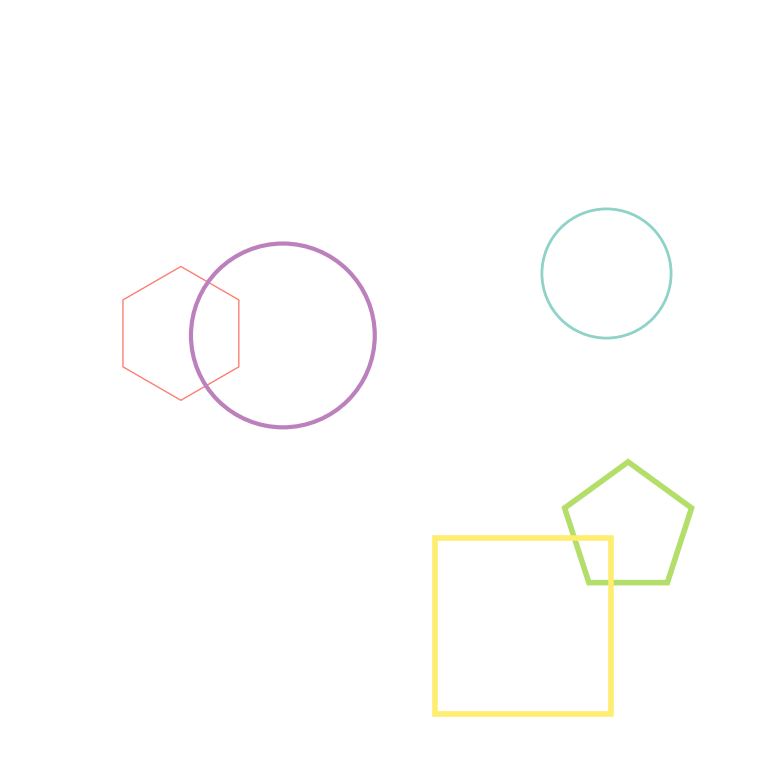[{"shape": "circle", "thickness": 1, "radius": 0.42, "center": [0.788, 0.645]}, {"shape": "hexagon", "thickness": 0.5, "radius": 0.43, "center": [0.235, 0.567]}, {"shape": "pentagon", "thickness": 2, "radius": 0.43, "center": [0.816, 0.313]}, {"shape": "circle", "thickness": 1.5, "radius": 0.6, "center": [0.367, 0.564]}, {"shape": "square", "thickness": 2, "radius": 0.57, "center": [0.679, 0.187]}]